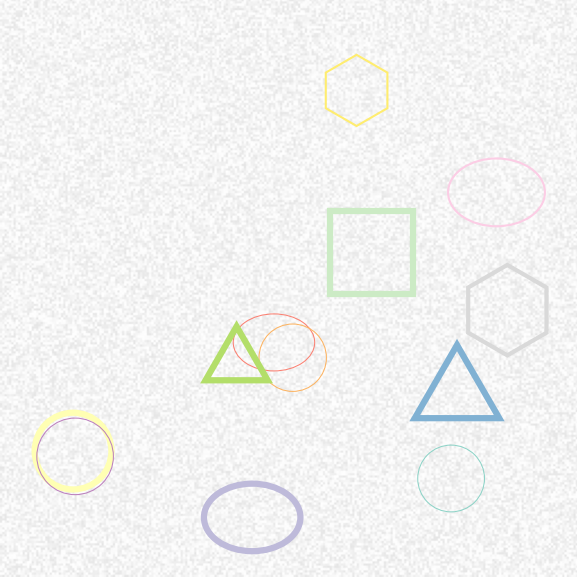[{"shape": "circle", "thickness": 0.5, "radius": 0.29, "center": [0.781, 0.171]}, {"shape": "circle", "thickness": 3, "radius": 0.33, "center": [0.126, 0.218]}, {"shape": "oval", "thickness": 3, "radius": 0.42, "center": [0.437, 0.103]}, {"shape": "oval", "thickness": 0.5, "radius": 0.35, "center": [0.474, 0.406]}, {"shape": "triangle", "thickness": 3, "radius": 0.42, "center": [0.791, 0.317]}, {"shape": "circle", "thickness": 0.5, "radius": 0.29, "center": [0.507, 0.38]}, {"shape": "triangle", "thickness": 3, "radius": 0.31, "center": [0.41, 0.372]}, {"shape": "oval", "thickness": 1, "radius": 0.42, "center": [0.86, 0.666]}, {"shape": "hexagon", "thickness": 2, "radius": 0.39, "center": [0.879, 0.462]}, {"shape": "circle", "thickness": 0.5, "radius": 0.33, "center": [0.13, 0.209]}, {"shape": "square", "thickness": 3, "radius": 0.36, "center": [0.643, 0.561]}, {"shape": "hexagon", "thickness": 1, "radius": 0.31, "center": [0.617, 0.843]}]